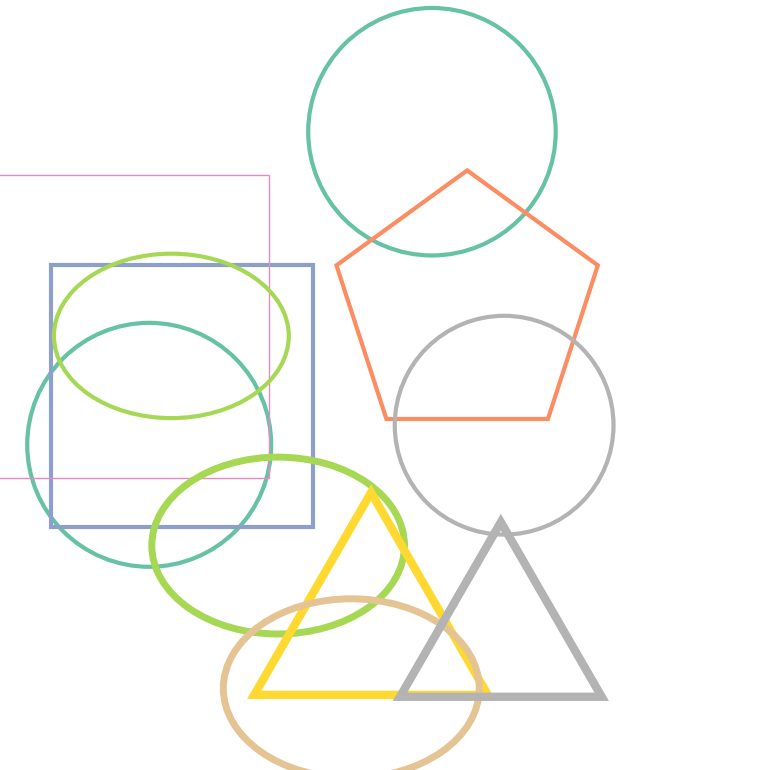[{"shape": "circle", "thickness": 1.5, "radius": 0.79, "center": [0.194, 0.422]}, {"shape": "circle", "thickness": 1.5, "radius": 0.8, "center": [0.561, 0.829]}, {"shape": "pentagon", "thickness": 1.5, "radius": 0.89, "center": [0.607, 0.6]}, {"shape": "square", "thickness": 1.5, "radius": 0.85, "center": [0.237, 0.485]}, {"shape": "square", "thickness": 0.5, "radius": 0.98, "center": [0.153, 0.576]}, {"shape": "oval", "thickness": 2.5, "radius": 0.82, "center": [0.361, 0.291]}, {"shape": "oval", "thickness": 1.5, "radius": 0.76, "center": [0.223, 0.564]}, {"shape": "triangle", "thickness": 3, "radius": 0.88, "center": [0.482, 0.185]}, {"shape": "oval", "thickness": 2.5, "radius": 0.83, "center": [0.456, 0.106]}, {"shape": "triangle", "thickness": 3, "radius": 0.76, "center": [0.65, 0.171]}, {"shape": "circle", "thickness": 1.5, "radius": 0.71, "center": [0.655, 0.448]}]